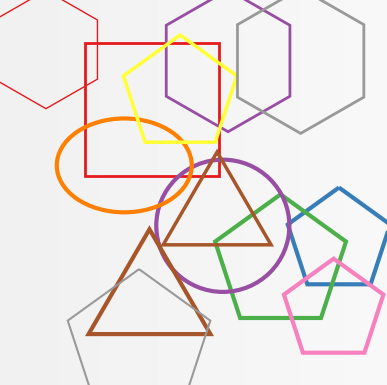[{"shape": "hexagon", "thickness": 1, "radius": 0.77, "center": [0.119, 0.871]}, {"shape": "square", "thickness": 2, "radius": 0.86, "center": [0.392, 0.715]}, {"shape": "pentagon", "thickness": 3, "radius": 0.69, "center": [0.875, 0.374]}, {"shape": "pentagon", "thickness": 3, "radius": 0.89, "center": [0.724, 0.318]}, {"shape": "hexagon", "thickness": 2, "radius": 0.92, "center": [0.589, 0.842]}, {"shape": "circle", "thickness": 3, "radius": 0.86, "center": [0.575, 0.414]}, {"shape": "oval", "thickness": 3, "radius": 0.87, "center": [0.321, 0.57]}, {"shape": "pentagon", "thickness": 2.5, "radius": 0.77, "center": [0.465, 0.755]}, {"shape": "triangle", "thickness": 3, "radius": 0.91, "center": [0.386, 0.223]}, {"shape": "triangle", "thickness": 2.5, "radius": 0.8, "center": [0.56, 0.444]}, {"shape": "pentagon", "thickness": 3, "radius": 0.68, "center": [0.861, 0.193]}, {"shape": "hexagon", "thickness": 2, "radius": 0.94, "center": [0.776, 0.842]}, {"shape": "pentagon", "thickness": 1.5, "radius": 0.97, "center": [0.359, 0.107]}]